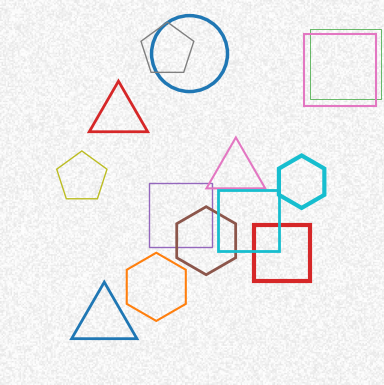[{"shape": "triangle", "thickness": 2, "radius": 0.49, "center": [0.271, 0.169]}, {"shape": "circle", "thickness": 2.5, "radius": 0.49, "center": [0.492, 0.861]}, {"shape": "hexagon", "thickness": 1.5, "radius": 0.44, "center": [0.406, 0.255]}, {"shape": "square", "thickness": 0.5, "radius": 0.46, "center": [0.898, 0.833]}, {"shape": "triangle", "thickness": 2, "radius": 0.44, "center": [0.308, 0.702]}, {"shape": "square", "thickness": 3, "radius": 0.37, "center": [0.733, 0.342]}, {"shape": "square", "thickness": 1, "radius": 0.41, "center": [0.469, 0.441]}, {"shape": "hexagon", "thickness": 2, "radius": 0.44, "center": [0.536, 0.375]}, {"shape": "triangle", "thickness": 1.5, "radius": 0.44, "center": [0.613, 0.555]}, {"shape": "square", "thickness": 1.5, "radius": 0.47, "center": [0.883, 0.818]}, {"shape": "pentagon", "thickness": 1, "radius": 0.36, "center": [0.435, 0.87]}, {"shape": "pentagon", "thickness": 1, "radius": 0.34, "center": [0.213, 0.539]}, {"shape": "square", "thickness": 2, "radius": 0.4, "center": [0.645, 0.427]}, {"shape": "hexagon", "thickness": 3, "radius": 0.34, "center": [0.783, 0.528]}]